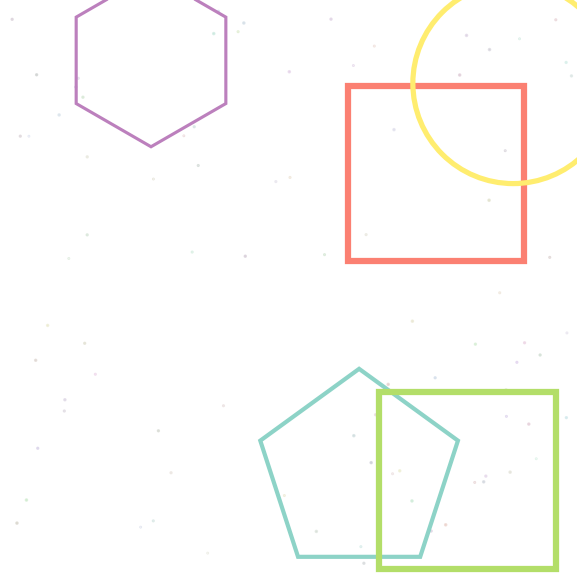[{"shape": "pentagon", "thickness": 2, "radius": 0.9, "center": [0.622, 0.181]}, {"shape": "square", "thickness": 3, "radius": 0.76, "center": [0.755, 0.699]}, {"shape": "square", "thickness": 3, "radius": 0.77, "center": [0.81, 0.167]}, {"shape": "hexagon", "thickness": 1.5, "radius": 0.75, "center": [0.261, 0.895]}, {"shape": "circle", "thickness": 2.5, "radius": 0.87, "center": [0.889, 0.855]}]